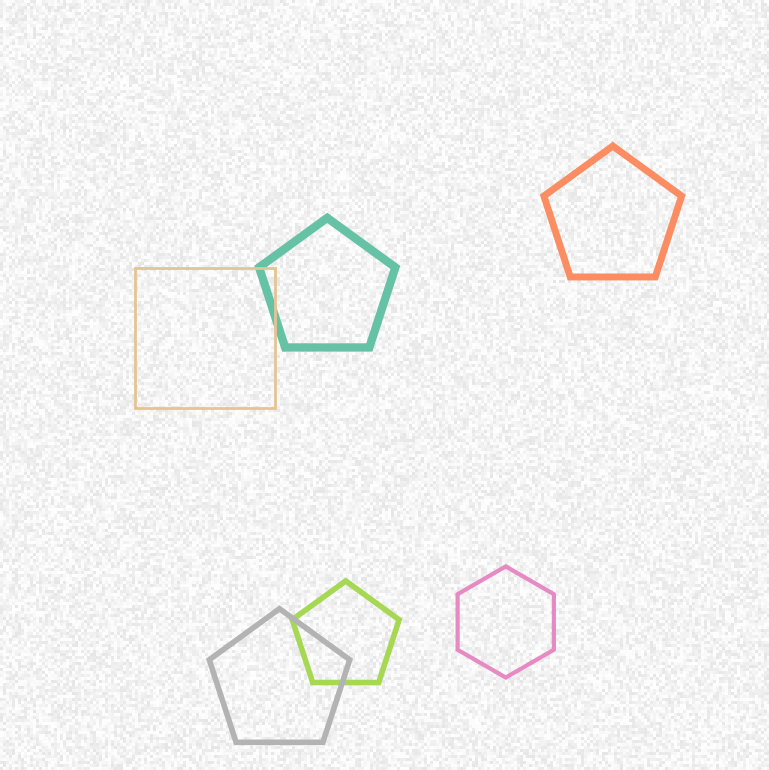[{"shape": "pentagon", "thickness": 3, "radius": 0.47, "center": [0.425, 0.624]}, {"shape": "pentagon", "thickness": 2.5, "radius": 0.47, "center": [0.796, 0.716]}, {"shape": "hexagon", "thickness": 1.5, "radius": 0.36, "center": [0.657, 0.192]}, {"shape": "pentagon", "thickness": 2, "radius": 0.36, "center": [0.449, 0.173]}, {"shape": "square", "thickness": 1, "radius": 0.45, "center": [0.266, 0.561]}, {"shape": "pentagon", "thickness": 2, "radius": 0.48, "center": [0.363, 0.114]}]